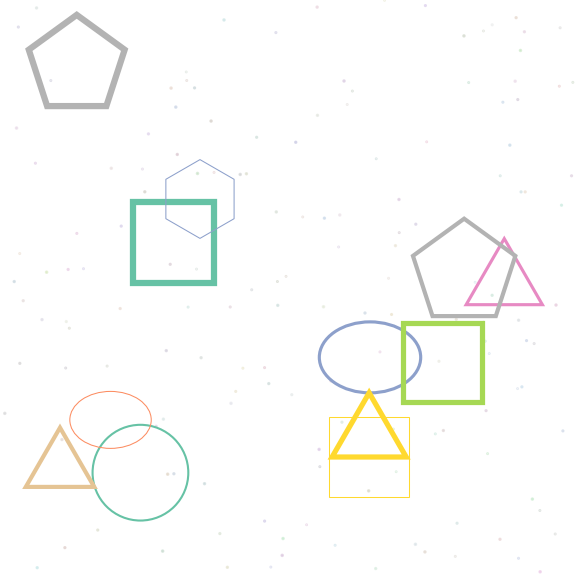[{"shape": "square", "thickness": 3, "radius": 0.35, "center": [0.3, 0.58]}, {"shape": "circle", "thickness": 1, "radius": 0.41, "center": [0.243, 0.181]}, {"shape": "oval", "thickness": 0.5, "radius": 0.35, "center": [0.191, 0.272]}, {"shape": "oval", "thickness": 1.5, "radius": 0.44, "center": [0.641, 0.38]}, {"shape": "hexagon", "thickness": 0.5, "radius": 0.34, "center": [0.346, 0.655]}, {"shape": "triangle", "thickness": 1.5, "radius": 0.38, "center": [0.873, 0.51]}, {"shape": "square", "thickness": 2.5, "radius": 0.34, "center": [0.766, 0.371]}, {"shape": "triangle", "thickness": 2.5, "radius": 0.37, "center": [0.639, 0.245]}, {"shape": "square", "thickness": 0.5, "radius": 0.34, "center": [0.639, 0.208]}, {"shape": "triangle", "thickness": 2, "radius": 0.34, "center": [0.104, 0.19]}, {"shape": "pentagon", "thickness": 2, "radius": 0.47, "center": [0.804, 0.527]}, {"shape": "pentagon", "thickness": 3, "radius": 0.44, "center": [0.133, 0.886]}]